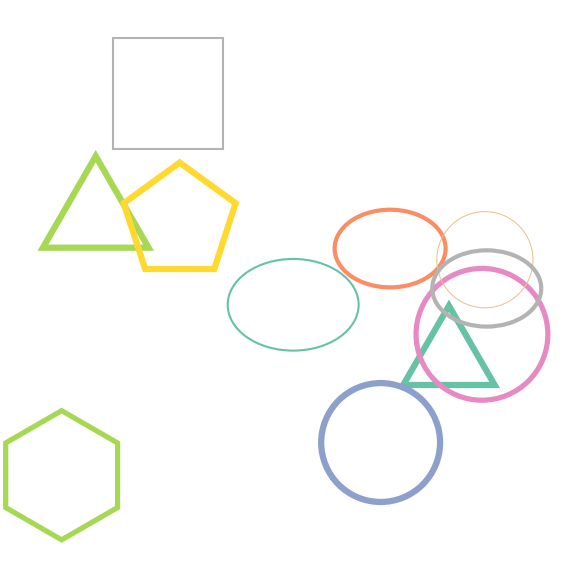[{"shape": "oval", "thickness": 1, "radius": 0.57, "center": [0.508, 0.471]}, {"shape": "triangle", "thickness": 3, "radius": 0.46, "center": [0.777, 0.378]}, {"shape": "oval", "thickness": 2, "radius": 0.48, "center": [0.676, 0.569]}, {"shape": "circle", "thickness": 3, "radius": 0.51, "center": [0.659, 0.233]}, {"shape": "circle", "thickness": 2.5, "radius": 0.57, "center": [0.835, 0.42]}, {"shape": "hexagon", "thickness": 2.5, "radius": 0.56, "center": [0.107, 0.176]}, {"shape": "triangle", "thickness": 3, "radius": 0.53, "center": [0.166, 0.623]}, {"shape": "pentagon", "thickness": 3, "radius": 0.51, "center": [0.311, 0.616]}, {"shape": "circle", "thickness": 0.5, "radius": 0.42, "center": [0.84, 0.549]}, {"shape": "oval", "thickness": 2, "radius": 0.47, "center": [0.843, 0.5]}, {"shape": "square", "thickness": 1, "radius": 0.48, "center": [0.291, 0.837]}]